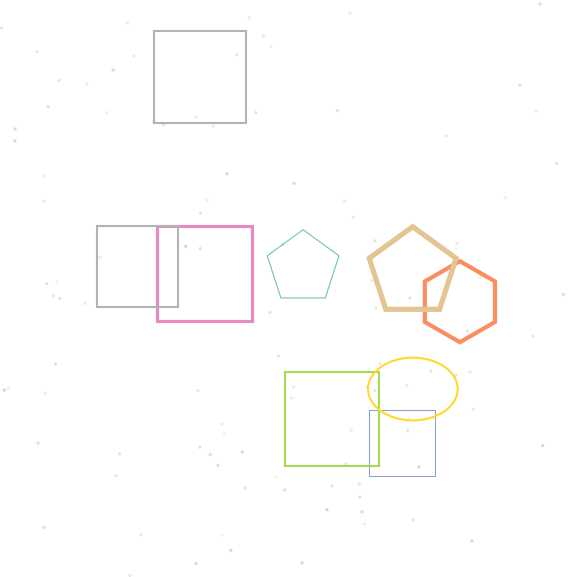[{"shape": "pentagon", "thickness": 0.5, "radius": 0.33, "center": [0.525, 0.536]}, {"shape": "hexagon", "thickness": 2, "radius": 0.35, "center": [0.796, 0.477]}, {"shape": "square", "thickness": 0.5, "radius": 0.29, "center": [0.697, 0.232]}, {"shape": "square", "thickness": 1.5, "radius": 0.41, "center": [0.355, 0.525]}, {"shape": "square", "thickness": 1, "radius": 0.41, "center": [0.575, 0.274]}, {"shape": "oval", "thickness": 1, "radius": 0.39, "center": [0.715, 0.326]}, {"shape": "pentagon", "thickness": 2.5, "radius": 0.4, "center": [0.715, 0.527]}, {"shape": "square", "thickness": 1, "radius": 0.4, "center": [0.346, 0.865]}, {"shape": "square", "thickness": 1, "radius": 0.35, "center": [0.238, 0.537]}]